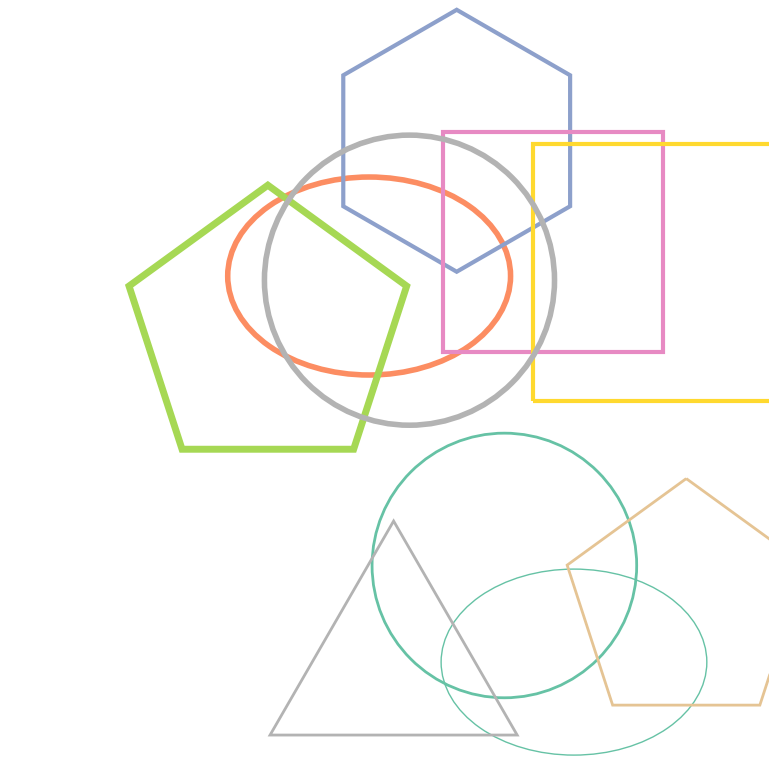[{"shape": "circle", "thickness": 1, "radius": 0.86, "center": [0.655, 0.266]}, {"shape": "oval", "thickness": 0.5, "radius": 0.86, "center": [0.745, 0.14]}, {"shape": "oval", "thickness": 2, "radius": 0.92, "center": [0.479, 0.642]}, {"shape": "hexagon", "thickness": 1.5, "radius": 0.85, "center": [0.593, 0.817]}, {"shape": "square", "thickness": 1.5, "radius": 0.71, "center": [0.718, 0.686]}, {"shape": "pentagon", "thickness": 2.5, "radius": 0.95, "center": [0.348, 0.57]}, {"shape": "square", "thickness": 1.5, "radius": 0.83, "center": [0.859, 0.646]}, {"shape": "pentagon", "thickness": 1, "radius": 0.81, "center": [0.891, 0.216]}, {"shape": "triangle", "thickness": 1, "radius": 0.93, "center": [0.511, 0.138]}, {"shape": "circle", "thickness": 2, "radius": 0.94, "center": [0.532, 0.636]}]